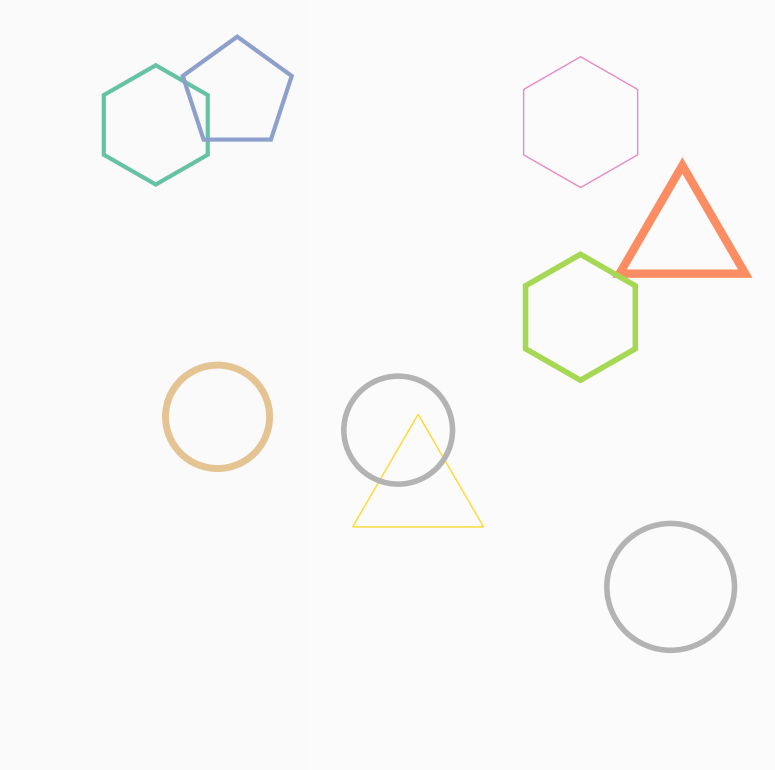[{"shape": "hexagon", "thickness": 1.5, "radius": 0.39, "center": [0.201, 0.838]}, {"shape": "triangle", "thickness": 3, "radius": 0.47, "center": [0.881, 0.691]}, {"shape": "pentagon", "thickness": 1.5, "radius": 0.37, "center": [0.306, 0.878]}, {"shape": "hexagon", "thickness": 0.5, "radius": 0.42, "center": [0.749, 0.841]}, {"shape": "hexagon", "thickness": 2, "radius": 0.41, "center": [0.749, 0.588]}, {"shape": "triangle", "thickness": 0.5, "radius": 0.49, "center": [0.54, 0.364]}, {"shape": "circle", "thickness": 2.5, "radius": 0.34, "center": [0.281, 0.459]}, {"shape": "circle", "thickness": 2, "radius": 0.41, "center": [0.865, 0.238]}, {"shape": "circle", "thickness": 2, "radius": 0.35, "center": [0.514, 0.441]}]